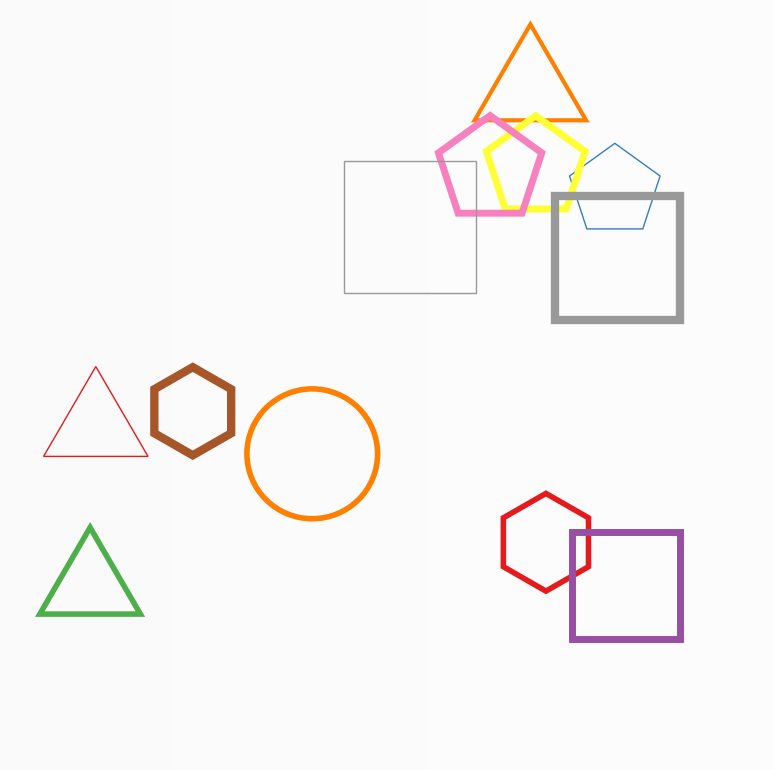[{"shape": "triangle", "thickness": 0.5, "radius": 0.39, "center": [0.124, 0.446]}, {"shape": "hexagon", "thickness": 2, "radius": 0.32, "center": [0.704, 0.296]}, {"shape": "pentagon", "thickness": 0.5, "radius": 0.31, "center": [0.793, 0.752]}, {"shape": "triangle", "thickness": 2, "radius": 0.37, "center": [0.116, 0.24]}, {"shape": "square", "thickness": 2.5, "radius": 0.35, "center": [0.807, 0.24]}, {"shape": "circle", "thickness": 2, "radius": 0.42, "center": [0.403, 0.411]}, {"shape": "triangle", "thickness": 1.5, "radius": 0.42, "center": [0.684, 0.885]}, {"shape": "pentagon", "thickness": 2.5, "radius": 0.33, "center": [0.691, 0.783]}, {"shape": "hexagon", "thickness": 3, "radius": 0.29, "center": [0.249, 0.466]}, {"shape": "pentagon", "thickness": 2.5, "radius": 0.35, "center": [0.632, 0.78]}, {"shape": "square", "thickness": 3, "radius": 0.4, "center": [0.797, 0.665]}, {"shape": "square", "thickness": 0.5, "radius": 0.43, "center": [0.529, 0.705]}]